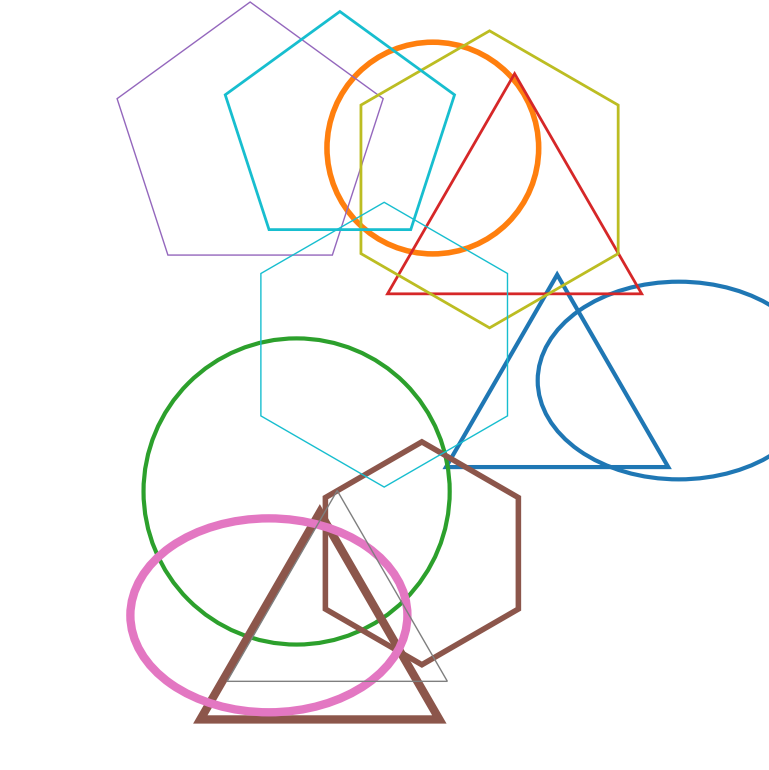[{"shape": "oval", "thickness": 1.5, "radius": 0.92, "center": [0.882, 0.506]}, {"shape": "triangle", "thickness": 1.5, "radius": 0.83, "center": [0.724, 0.477]}, {"shape": "circle", "thickness": 2, "radius": 0.69, "center": [0.562, 0.808]}, {"shape": "circle", "thickness": 1.5, "radius": 0.99, "center": [0.385, 0.362]}, {"shape": "triangle", "thickness": 1, "radius": 0.95, "center": [0.668, 0.714]}, {"shape": "pentagon", "thickness": 0.5, "radius": 0.91, "center": [0.325, 0.816]}, {"shape": "hexagon", "thickness": 2, "radius": 0.72, "center": [0.548, 0.281]}, {"shape": "triangle", "thickness": 3, "radius": 0.9, "center": [0.415, 0.155]}, {"shape": "oval", "thickness": 3, "radius": 0.9, "center": [0.349, 0.201]}, {"shape": "triangle", "thickness": 0.5, "radius": 0.83, "center": [0.438, 0.198]}, {"shape": "hexagon", "thickness": 1, "radius": 0.96, "center": [0.636, 0.767]}, {"shape": "hexagon", "thickness": 0.5, "radius": 0.92, "center": [0.499, 0.552]}, {"shape": "pentagon", "thickness": 1, "radius": 0.78, "center": [0.441, 0.828]}]